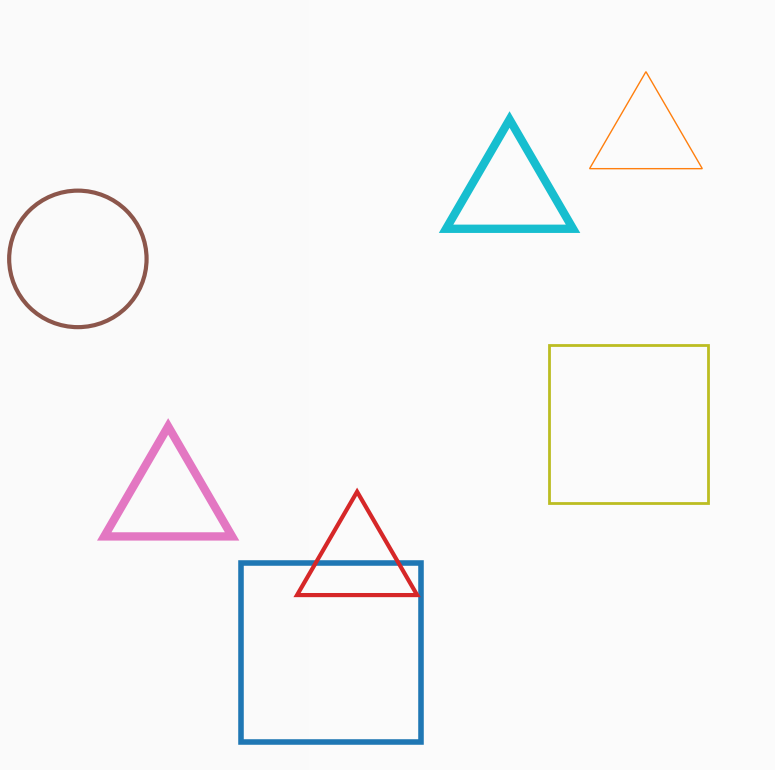[{"shape": "square", "thickness": 2, "radius": 0.58, "center": [0.428, 0.152]}, {"shape": "triangle", "thickness": 0.5, "radius": 0.42, "center": [0.833, 0.823]}, {"shape": "triangle", "thickness": 1.5, "radius": 0.45, "center": [0.461, 0.272]}, {"shape": "circle", "thickness": 1.5, "radius": 0.44, "center": [0.1, 0.664]}, {"shape": "triangle", "thickness": 3, "radius": 0.48, "center": [0.217, 0.351]}, {"shape": "square", "thickness": 1, "radius": 0.51, "center": [0.811, 0.449]}, {"shape": "triangle", "thickness": 3, "radius": 0.47, "center": [0.657, 0.75]}]